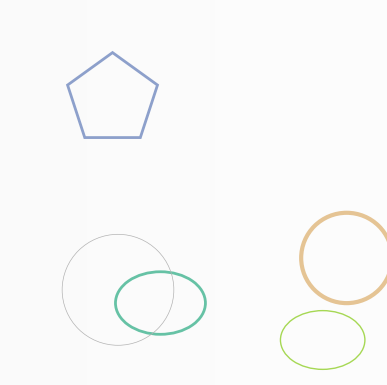[{"shape": "oval", "thickness": 2, "radius": 0.58, "center": [0.414, 0.213]}, {"shape": "pentagon", "thickness": 2, "radius": 0.61, "center": [0.29, 0.741]}, {"shape": "oval", "thickness": 1, "radius": 0.54, "center": [0.833, 0.117]}, {"shape": "circle", "thickness": 3, "radius": 0.59, "center": [0.895, 0.33]}, {"shape": "circle", "thickness": 0.5, "radius": 0.72, "center": [0.304, 0.247]}]